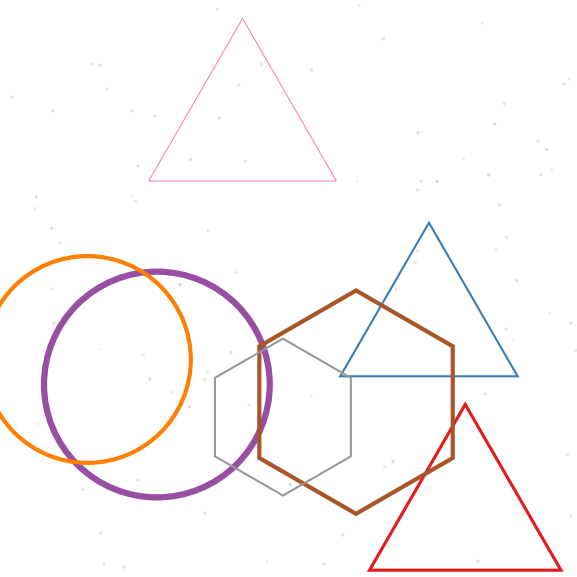[{"shape": "triangle", "thickness": 1.5, "radius": 0.96, "center": [0.806, 0.107]}, {"shape": "triangle", "thickness": 1, "radius": 0.89, "center": [0.743, 0.436]}, {"shape": "circle", "thickness": 3, "radius": 0.98, "center": [0.272, 0.333]}, {"shape": "circle", "thickness": 2, "radius": 0.9, "center": [0.151, 0.377]}, {"shape": "hexagon", "thickness": 2, "radius": 0.97, "center": [0.617, 0.303]}, {"shape": "triangle", "thickness": 0.5, "radius": 0.94, "center": [0.42, 0.779]}, {"shape": "hexagon", "thickness": 1, "radius": 0.68, "center": [0.49, 0.277]}]